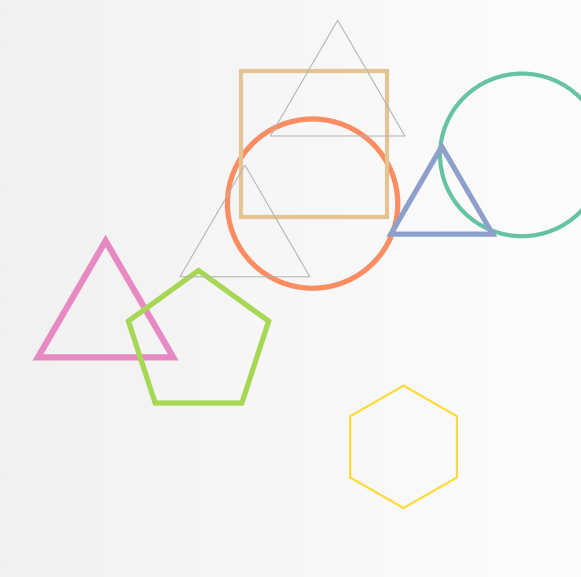[{"shape": "circle", "thickness": 2, "radius": 0.7, "center": [0.898, 0.731]}, {"shape": "circle", "thickness": 2.5, "radius": 0.73, "center": [0.538, 0.647]}, {"shape": "triangle", "thickness": 2.5, "radius": 0.51, "center": [0.76, 0.644]}, {"shape": "triangle", "thickness": 3, "radius": 0.67, "center": [0.182, 0.448]}, {"shape": "pentagon", "thickness": 2.5, "radius": 0.63, "center": [0.342, 0.404]}, {"shape": "hexagon", "thickness": 1, "radius": 0.53, "center": [0.694, 0.225]}, {"shape": "square", "thickness": 2, "radius": 0.63, "center": [0.54, 0.75]}, {"shape": "triangle", "thickness": 0.5, "radius": 0.64, "center": [0.421, 0.584]}, {"shape": "triangle", "thickness": 0.5, "radius": 0.67, "center": [0.581, 0.83]}]